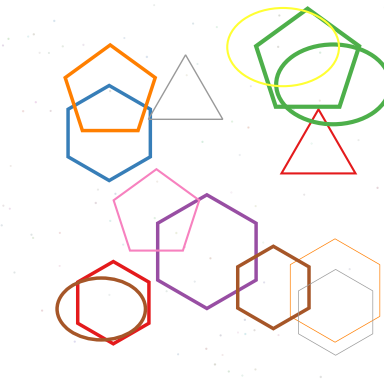[{"shape": "hexagon", "thickness": 2.5, "radius": 0.53, "center": [0.294, 0.214]}, {"shape": "triangle", "thickness": 1.5, "radius": 0.55, "center": [0.827, 0.605]}, {"shape": "hexagon", "thickness": 2.5, "radius": 0.62, "center": [0.284, 0.654]}, {"shape": "pentagon", "thickness": 3, "radius": 0.7, "center": [0.799, 0.837]}, {"shape": "oval", "thickness": 3, "radius": 0.74, "center": [0.865, 0.781]}, {"shape": "hexagon", "thickness": 2.5, "radius": 0.74, "center": [0.537, 0.346]}, {"shape": "hexagon", "thickness": 0.5, "radius": 0.67, "center": [0.87, 0.245]}, {"shape": "pentagon", "thickness": 2.5, "radius": 0.61, "center": [0.286, 0.76]}, {"shape": "oval", "thickness": 1.5, "radius": 0.73, "center": [0.735, 0.878]}, {"shape": "hexagon", "thickness": 2.5, "radius": 0.53, "center": [0.71, 0.253]}, {"shape": "oval", "thickness": 2.5, "radius": 0.57, "center": [0.263, 0.197]}, {"shape": "pentagon", "thickness": 1.5, "radius": 0.58, "center": [0.406, 0.444]}, {"shape": "triangle", "thickness": 1, "radius": 0.56, "center": [0.482, 0.746]}, {"shape": "hexagon", "thickness": 0.5, "radius": 0.56, "center": [0.872, 0.189]}]